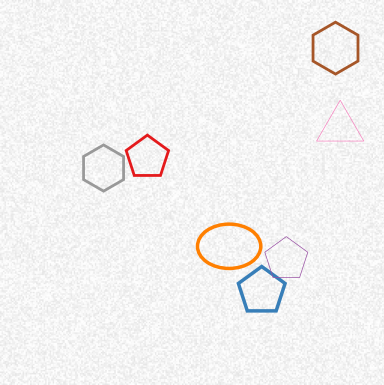[{"shape": "pentagon", "thickness": 2, "radius": 0.29, "center": [0.383, 0.591]}, {"shape": "pentagon", "thickness": 2.5, "radius": 0.32, "center": [0.68, 0.244]}, {"shape": "pentagon", "thickness": 0.5, "radius": 0.29, "center": [0.744, 0.327]}, {"shape": "oval", "thickness": 2.5, "radius": 0.41, "center": [0.595, 0.36]}, {"shape": "hexagon", "thickness": 2, "radius": 0.34, "center": [0.871, 0.875]}, {"shape": "triangle", "thickness": 0.5, "radius": 0.35, "center": [0.884, 0.669]}, {"shape": "hexagon", "thickness": 2, "radius": 0.3, "center": [0.269, 0.564]}]